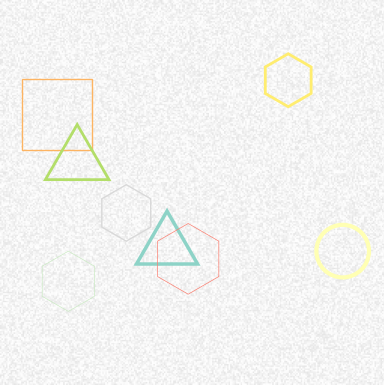[{"shape": "triangle", "thickness": 2.5, "radius": 0.46, "center": [0.434, 0.36]}, {"shape": "circle", "thickness": 3, "radius": 0.34, "center": [0.89, 0.348]}, {"shape": "hexagon", "thickness": 0.5, "radius": 0.46, "center": [0.489, 0.328]}, {"shape": "square", "thickness": 1, "radius": 0.46, "center": [0.148, 0.703]}, {"shape": "triangle", "thickness": 2, "radius": 0.48, "center": [0.2, 0.581]}, {"shape": "hexagon", "thickness": 1, "radius": 0.37, "center": [0.328, 0.447]}, {"shape": "hexagon", "thickness": 0.5, "radius": 0.39, "center": [0.177, 0.269]}, {"shape": "hexagon", "thickness": 2, "radius": 0.34, "center": [0.749, 0.792]}]